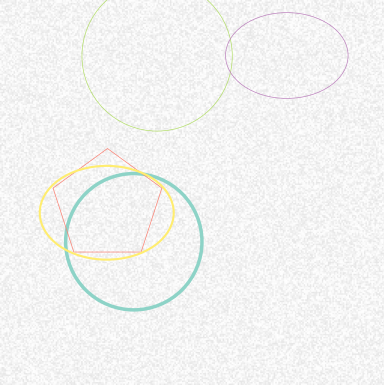[{"shape": "circle", "thickness": 2.5, "radius": 0.89, "center": [0.348, 0.372]}, {"shape": "pentagon", "thickness": 0.5, "radius": 0.74, "center": [0.279, 0.466]}, {"shape": "circle", "thickness": 0.5, "radius": 0.98, "center": [0.408, 0.855]}, {"shape": "oval", "thickness": 0.5, "radius": 0.8, "center": [0.745, 0.856]}, {"shape": "oval", "thickness": 1.5, "radius": 0.87, "center": [0.277, 0.447]}]